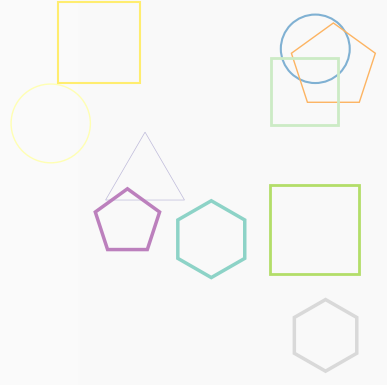[{"shape": "hexagon", "thickness": 2.5, "radius": 0.5, "center": [0.545, 0.379]}, {"shape": "circle", "thickness": 1, "radius": 0.51, "center": [0.131, 0.679]}, {"shape": "triangle", "thickness": 0.5, "radius": 0.59, "center": [0.374, 0.539]}, {"shape": "circle", "thickness": 1.5, "radius": 0.44, "center": [0.814, 0.873]}, {"shape": "pentagon", "thickness": 1, "radius": 0.57, "center": [0.86, 0.826]}, {"shape": "square", "thickness": 2, "radius": 0.57, "center": [0.811, 0.403]}, {"shape": "hexagon", "thickness": 2.5, "radius": 0.47, "center": [0.84, 0.129]}, {"shape": "pentagon", "thickness": 2.5, "radius": 0.44, "center": [0.329, 0.422]}, {"shape": "square", "thickness": 2, "radius": 0.43, "center": [0.786, 0.761]}, {"shape": "square", "thickness": 1.5, "radius": 0.52, "center": [0.256, 0.89]}]